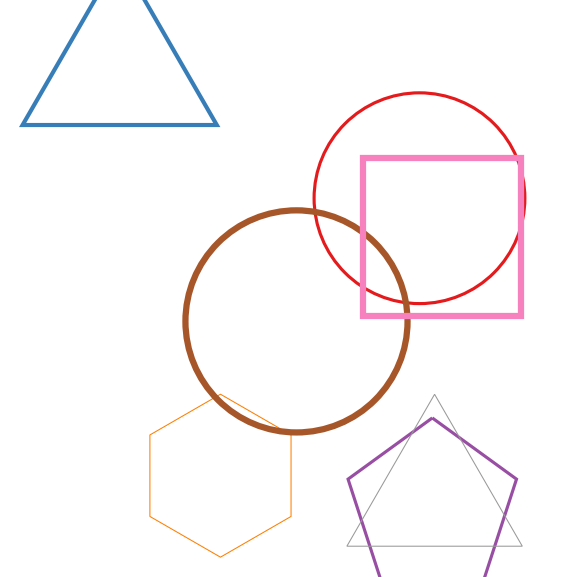[{"shape": "circle", "thickness": 1.5, "radius": 0.91, "center": [0.726, 0.656]}, {"shape": "triangle", "thickness": 2, "radius": 0.97, "center": [0.207, 0.88]}, {"shape": "pentagon", "thickness": 1.5, "radius": 0.77, "center": [0.749, 0.122]}, {"shape": "hexagon", "thickness": 0.5, "radius": 0.71, "center": [0.382, 0.175]}, {"shape": "circle", "thickness": 3, "radius": 0.96, "center": [0.513, 0.443]}, {"shape": "square", "thickness": 3, "radius": 0.69, "center": [0.765, 0.589]}, {"shape": "triangle", "thickness": 0.5, "radius": 0.88, "center": [0.753, 0.141]}]